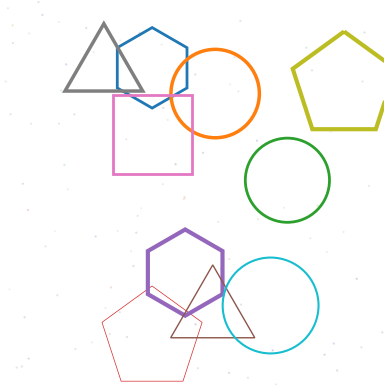[{"shape": "hexagon", "thickness": 2, "radius": 0.52, "center": [0.395, 0.824]}, {"shape": "circle", "thickness": 2.5, "radius": 0.57, "center": [0.559, 0.757]}, {"shape": "circle", "thickness": 2, "radius": 0.55, "center": [0.746, 0.532]}, {"shape": "pentagon", "thickness": 0.5, "radius": 0.68, "center": [0.395, 0.121]}, {"shape": "hexagon", "thickness": 3, "radius": 0.56, "center": [0.481, 0.292]}, {"shape": "triangle", "thickness": 1, "radius": 0.63, "center": [0.553, 0.186]}, {"shape": "square", "thickness": 2, "radius": 0.51, "center": [0.397, 0.651]}, {"shape": "triangle", "thickness": 2.5, "radius": 0.58, "center": [0.27, 0.822]}, {"shape": "pentagon", "thickness": 3, "radius": 0.7, "center": [0.894, 0.778]}, {"shape": "circle", "thickness": 1.5, "radius": 0.62, "center": [0.703, 0.207]}]